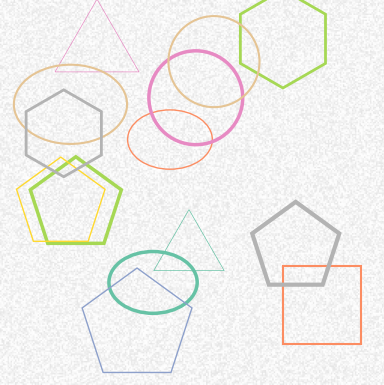[{"shape": "triangle", "thickness": 0.5, "radius": 0.53, "center": [0.491, 0.35]}, {"shape": "oval", "thickness": 2.5, "radius": 0.57, "center": [0.398, 0.266]}, {"shape": "square", "thickness": 1.5, "radius": 0.51, "center": [0.836, 0.208]}, {"shape": "oval", "thickness": 1, "radius": 0.55, "center": [0.441, 0.638]}, {"shape": "pentagon", "thickness": 1, "radius": 0.75, "center": [0.356, 0.154]}, {"shape": "circle", "thickness": 2.5, "radius": 0.61, "center": [0.509, 0.746]}, {"shape": "triangle", "thickness": 0.5, "radius": 0.63, "center": [0.252, 0.876]}, {"shape": "pentagon", "thickness": 2.5, "radius": 0.62, "center": [0.197, 0.469]}, {"shape": "hexagon", "thickness": 2, "radius": 0.64, "center": [0.735, 0.899]}, {"shape": "pentagon", "thickness": 1, "radius": 0.6, "center": [0.158, 0.471]}, {"shape": "oval", "thickness": 1.5, "radius": 0.73, "center": [0.183, 0.729]}, {"shape": "circle", "thickness": 1.5, "radius": 0.59, "center": [0.556, 0.84]}, {"shape": "pentagon", "thickness": 3, "radius": 0.59, "center": [0.768, 0.357]}, {"shape": "hexagon", "thickness": 2, "radius": 0.56, "center": [0.166, 0.654]}]